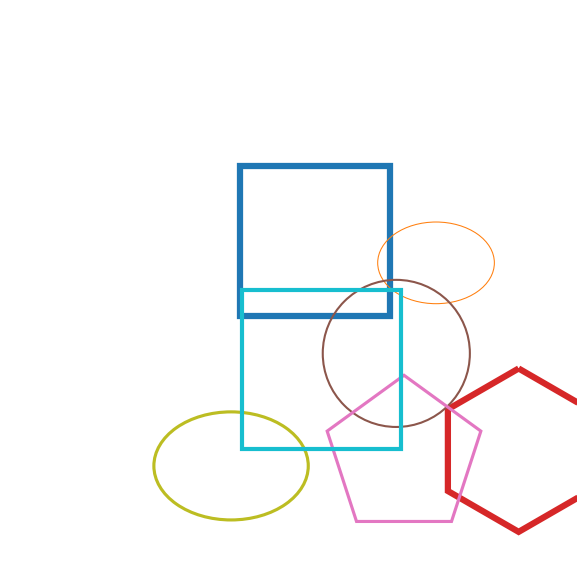[{"shape": "square", "thickness": 3, "radius": 0.65, "center": [0.545, 0.582]}, {"shape": "oval", "thickness": 0.5, "radius": 0.51, "center": [0.755, 0.544]}, {"shape": "hexagon", "thickness": 3, "radius": 0.71, "center": [0.898, 0.22]}, {"shape": "circle", "thickness": 1, "radius": 0.64, "center": [0.686, 0.387]}, {"shape": "pentagon", "thickness": 1.5, "radius": 0.7, "center": [0.7, 0.209]}, {"shape": "oval", "thickness": 1.5, "radius": 0.67, "center": [0.4, 0.192]}, {"shape": "square", "thickness": 2, "radius": 0.69, "center": [0.556, 0.36]}]